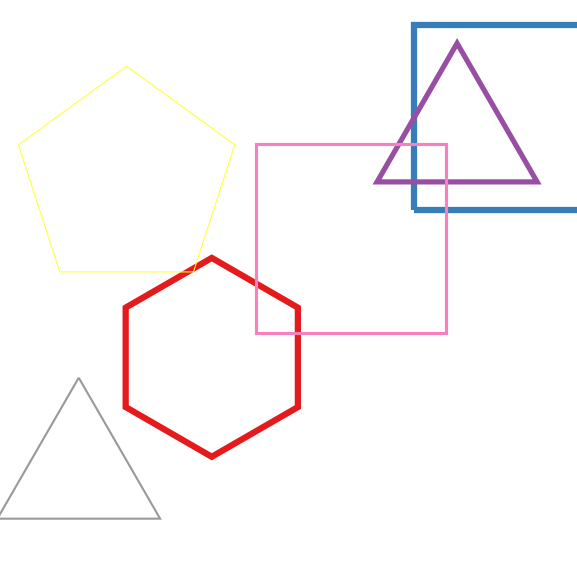[{"shape": "hexagon", "thickness": 3, "radius": 0.86, "center": [0.367, 0.38]}, {"shape": "square", "thickness": 3, "radius": 0.8, "center": [0.876, 0.796]}, {"shape": "triangle", "thickness": 2.5, "radius": 0.8, "center": [0.792, 0.764]}, {"shape": "pentagon", "thickness": 0.5, "radius": 0.98, "center": [0.219, 0.688]}, {"shape": "square", "thickness": 1.5, "radius": 0.82, "center": [0.608, 0.586]}, {"shape": "triangle", "thickness": 1, "radius": 0.81, "center": [0.136, 0.182]}]